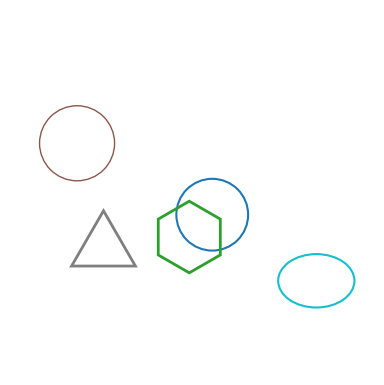[{"shape": "circle", "thickness": 1.5, "radius": 0.47, "center": [0.551, 0.442]}, {"shape": "hexagon", "thickness": 2, "radius": 0.47, "center": [0.492, 0.384]}, {"shape": "circle", "thickness": 1, "radius": 0.49, "center": [0.2, 0.628]}, {"shape": "triangle", "thickness": 2, "radius": 0.48, "center": [0.269, 0.357]}, {"shape": "oval", "thickness": 1.5, "radius": 0.5, "center": [0.822, 0.271]}]